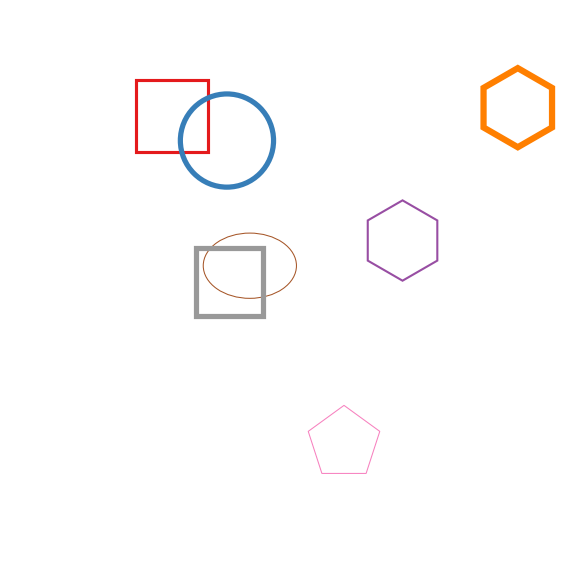[{"shape": "square", "thickness": 1.5, "radius": 0.31, "center": [0.298, 0.798]}, {"shape": "circle", "thickness": 2.5, "radius": 0.4, "center": [0.393, 0.756]}, {"shape": "hexagon", "thickness": 1, "radius": 0.35, "center": [0.697, 0.583]}, {"shape": "hexagon", "thickness": 3, "radius": 0.34, "center": [0.897, 0.813]}, {"shape": "oval", "thickness": 0.5, "radius": 0.4, "center": [0.433, 0.539]}, {"shape": "pentagon", "thickness": 0.5, "radius": 0.33, "center": [0.596, 0.232]}, {"shape": "square", "thickness": 2.5, "radius": 0.29, "center": [0.397, 0.511]}]